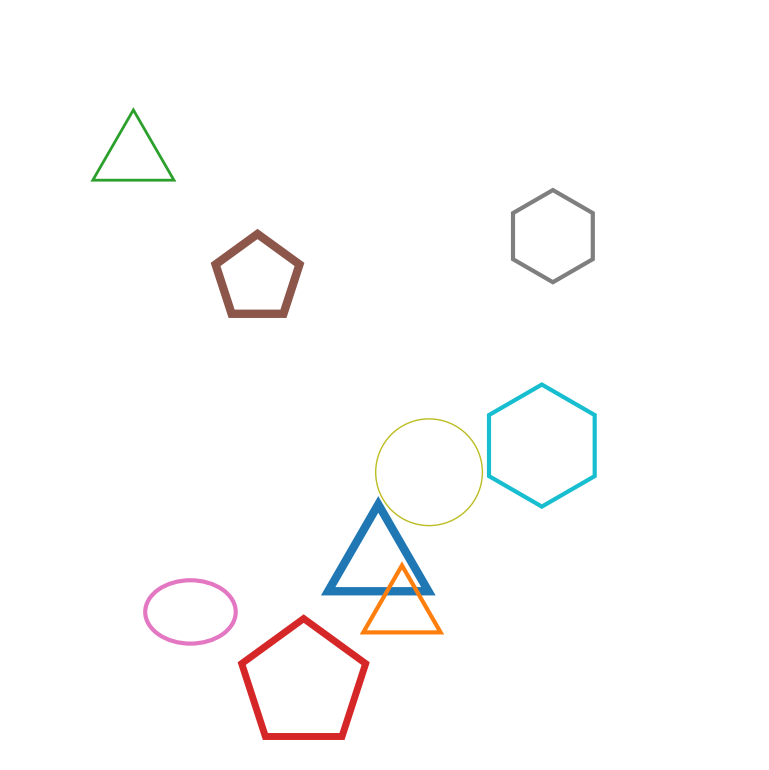[{"shape": "triangle", "thickness": 3, "radius": 0.38, "center": [0.491, 0.27]}, {"shape": "triangle", "thickness": 1.5, "radius": 0.29, "center": [0.522, 0.208]}, {"shape": "triangle", "thickness": 1, "radius": 0.3, "center": [0.173, 0.796]}, {"shape": "pentagon", "thickness": 2.5, "radius": 0.42, "center": [0.394, 0.112]}, {"shape": "pentagon", "thickness": 3, "radius": 0.29, "center": [0.334, 0.639]}, {"shape": "oval", "thickness": 1.5, "radius": 0.29, "center": [0.247, 0.205]}, {"shape": "hexagon", "thickness": 1.5, "radius": 0.3, "center": [0.718, 0.693]}, {"shape": "circle", "thickness": 0.5, "radius": 0.35, "center": [0.557, 0.387]}, {"shape": "hexagon", "thickness": 1.5, "radius": 0.4, "center": [0.704, 0.421]}]